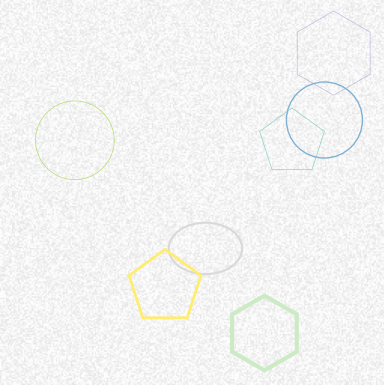[{"shape": "pentagon", "thickness": 0.5, "radius": 0.44, "center": [0.758, 0.631]}, {"shape": "hexagon", "thickness": 0.5, "radius": 0.55, "center": [0.867, 0.862]}, {"shape": "circle", "thickness": 1, "radius": 0.49, "center": [0.843, 0.688]}, {"shape": "circle", "thickness": 0.5, "radius": 0.51, "center": [0.194, 0.636]}, {"shape": "oval", "thickness": 1.5, "radius": 0.48, "center": [0.534, 0.355]}, {"shape": "hexagon", "thickness": 3, "radius": 0.48, "center": [0.687, 0.135]}, {"shape": "pentagon", "thickness": 2, "radius": 0.49, "center": [0.429, 0.254]}]